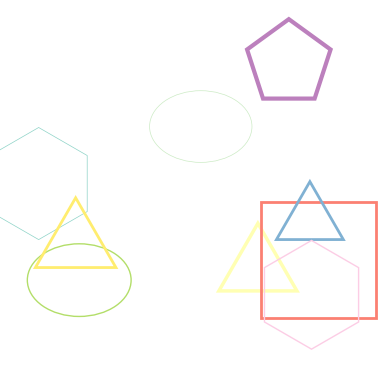[{"shape": "hexagon", "thickness": 0.5, "radius": 0.73, "center": [0.1, 0.523]}, {"shape": "triangle", "thickness": 2.5, "radius": 0.59, "center": [0.67, 0.303]}, {"shape": "square", "thickness": 2, "radius": 0.75, "center": [0.828, 0.325]}, {"shape": "triangle", "thickness": 2, "radius": 0.5, "center": [0.805, 0.428]}, {"shape": "oval", "thickness": 1, "radius": 0.67, "center": [0.206, 0.272]}, {"shape": "hexagon", "thickness": 1, "radius": 0.71, "center": [0.809, 0.234]}, {"shape": "pentagon", "thickness": 3, "radius": 0.57, "center": [0.75, 0.836]}, {"shape": "oval", "thickness": 0.5, "radius": 0.66, "center": [0.521, 0.671]}, {"shape": "triangle", "thickness": 2, "radius": 0.6, "center": [0.196, 0.365]}]